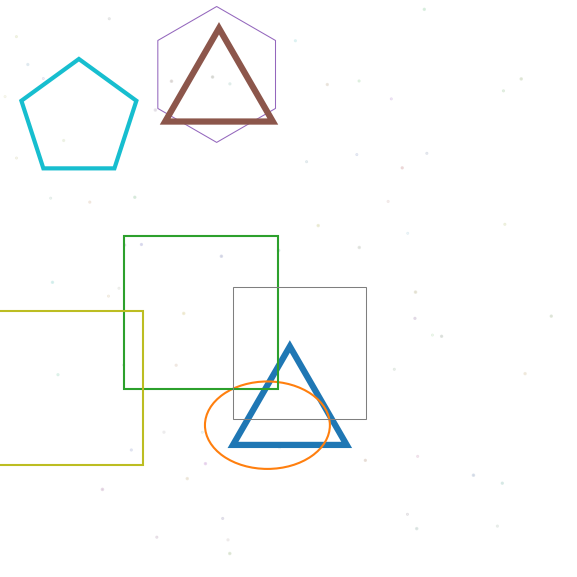[{"shape": "triangle", "thickness": 3, "radius": 0.57, "center": [0.502, 0.286]}, {"shape": "oval", "thickness": 1, "radius": 0.54, "center": [0.463, 0.263]}, {"shape": "square", "thickness": 1, "radius": 0.67, "center": [0.348, 0.458]}, {"shape": "hexagon", "thickness": 0.5, "radius": 0.59, "center": [0.375, 0.87]}, {"shape": "triangle", "thickness": 3, "radius": 0.54, "center": [0.379, 0.842]}, {"shape": "square", "thickness": 0.5, "radius": 0.57, "center": [0.519, 0.387]}, {"shape": "square", "thickness": 1, "radius": 0.67, "center": [0.114, 0.328]}, {"shape": "pentagon", "thickness": 2, "radius": 0.52, "center": [0.137, 0.792]}]